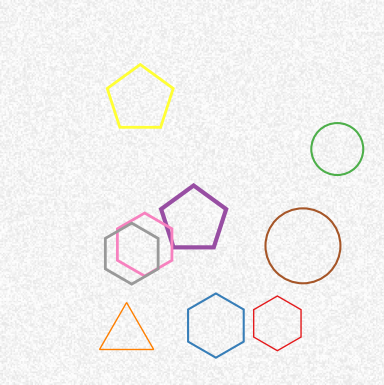[{"shape": "hexagon", "thickness": 1, "radius": 0.36, "center": [0.72, 0.16]}, {"shape": "hexagon", "thickness": 1.5, "radius": 0.42, "center": [0.561, 0.154]}, {"shape": "circle", "thickness": 1.5, "radius": 0.34, "center": [0.876, 0.613]}, {"shape": "pentagon", "thickness": 3, "radius": 0.44, "center": [0.503, 0.429]}, {"shape": "triangle", "thickness": 1, "radius": 0.41, "center": [0.329, 0.133]}, {"shape": "pentagon", "thickness": 2, "radius": 0.45, "center": [0.364, 0.742]}, {"shape": "circle", "thickness": 1.5, "radius": 0.49, "center": [0.787, 0.361]}, {"shape": "hexagon", "thickness": 2, "radius": 0.41, "center": [0.376, 0.365]}, {"shape": "hexagon", "thickness": 2, "radius": 0.4, "center": [0.342, 0.341]}]